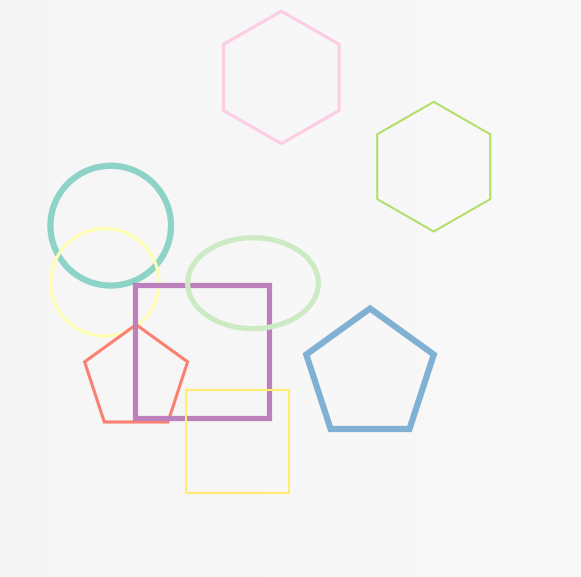[{"shape": "circle", "thickness": 3, "radius": 0.52, "center": [0.19, 0.608]}, {"shape": "circle", "thickness": 1.5, "radius": 0.47, "center": [0.18, 0.51]}, {"shape": "pentagon", "thickness": 1.5, "radius": 0.47, "center": [0.234, 0.344]}, {"shape": "pentagon", "thickness": 3, "radius": 0.58, "center": [0.637, 0.35]}, {"shape": "hexagon", "thickness": 1, "radius": 0.56, "center": [0.746, 0.71]}, {"shape": "hexagon", "thickness": 1.5, "radius": 0.57, "center": [0.484, 0.865]}, {"shape": "square", "thickness": 2.5, "radius": 0.58, "center": [0.347, 0.39]}, {"shape": "oval", "thickness": 2.5, "radius": 0.56, "center": [0.435, 0.509]}, {"shape": "square", "thickness": 1, "radius": 0.44, "center": [0.409, 0.235]}]